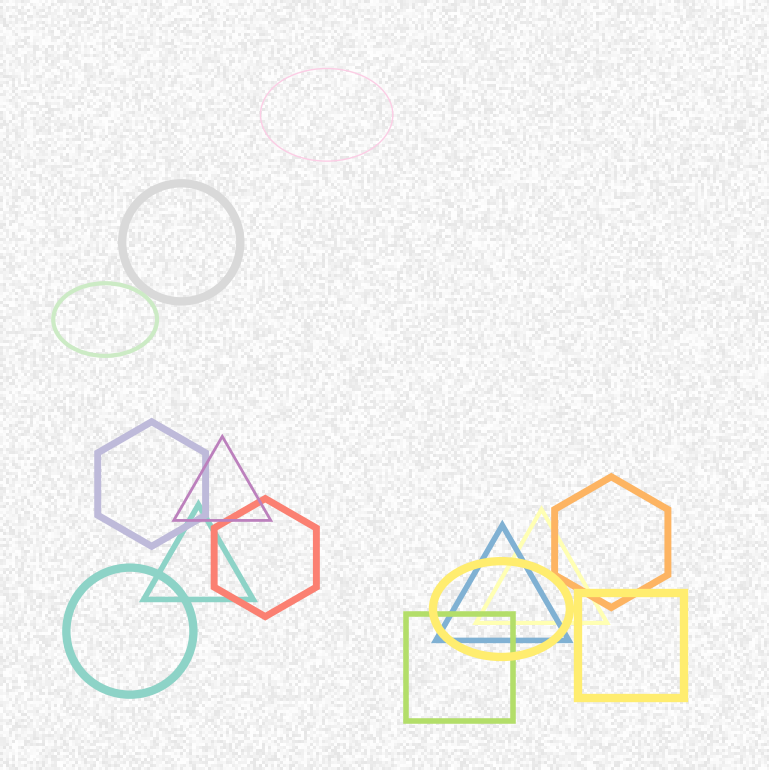[{"shape": "triangle", "thickness": 2, "radius": 0.41, "center": [0.258, 0.263]}, {"shape": "circle", "thickness": 3, "radius": 0.41, "center": [0.169, 0.18]}, {"shape": "triangle", "thickness": 1.5, "radius": 0.49, "center": [0.703, 0.24]}, {"shape": "hexagon", "thickness": 2.5, "radius": 0.4, "center": [0.197, 0.371]}, {"shape": "hexagon", "thickness": 2.5, "radius": 0.38, "center": [0.345, 0.276]}, {"shape": "triangle", "thickness": 2, "radius": 0.5, "center": [0.652, 0.218]}, {"shape": "hexagon", "thickness": 2.5, "radius": 0.42, "center": [0.794, 0.296]}, {"shape": "square", "thickness": 2, "radius": 0.35, "center": [0.597, 0.134]}, {"shape": "oval", "thickness": 0.5, "radius": 0.43, "center": [0.424, 0.851]}, {"shape": "circle", "thickness": 3, "radius": 0.38, "center": [0.235, 0.685]}, {"shape": "triangle", "thickness": 1, "radius": 0.36, "center": [0.289, 0.36]}, {"shape": "oval", "thickness": 1.5, "radius": 0.34, "center": [0.137, 0.585]}, {"shape": "oval", "thickness": 3, "radius": 0.44, "center": [0.651, 0.209]}, {"shape": "square", "thickness": 3, "radius": 0.34, "center": [0.819, 0.162]}]